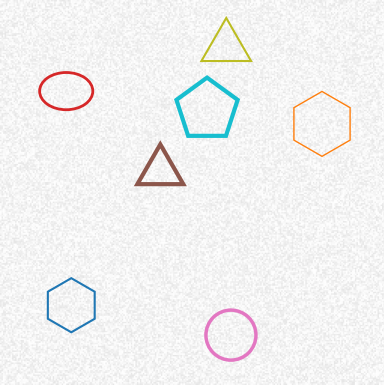[{"shape": "hexagon", "thickness": 1.5, "radius": 0.35, "center": [0.185, 0.207]}, {"shape": "hexagon", "thickness": 1, "radius": 0.42, "center": [0.836, 0.678]}, {"shape": "oval", "thickness": 2, "radius": 0.35, "center": [0.172, 0.763]}, {"shape": "triangle", "thickness": 3, "radius": 0.34, "center": [0.416, 0.556]}, {"shape": "circle", "thickness": 2.5, "radius": 0.32, "center": [0.6, 0.13]}, {"shape": "triangle", "thickness": 1.5, "radius": 0.37, "center": [0.588, 0.879]}, {"shape": "pentagon", "thickness": 3, "radius": 0.42, "center": [0.538, 0.715]}]